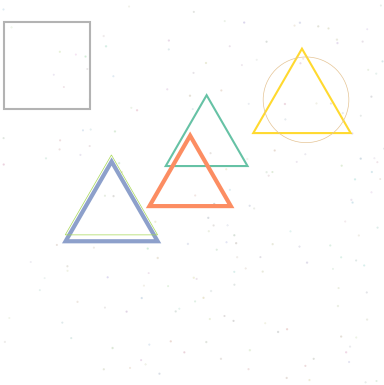[{"shape": "triangle", "thickness": 1.5, "radius": 0.61, "center": [0.537, 0.63]}, {"shape": "triangle", "thickness": 3, "radius": 0.61, "center": [0.494, 0.526]}, {"shape": "triangle", "thickness": 3, "radius": 0.69, "center": [0.29, 0.442]}, {"shape": "triangle", "thickness": 0.5, "radius": 0.69, "center": [0.289, 0.459]}, {"shape": "triangle", "thickness": 1.5, "radius": 0.73, "center": [0.784, 0.727]}, {"shape": "circle", "thickness": 0.5, "radius": 0.56, "center": [0.795, 0.741]}, {"shape": "square", "thickness": 1.5, "radius": 0.56, "center": [0.122, 0.831]}]